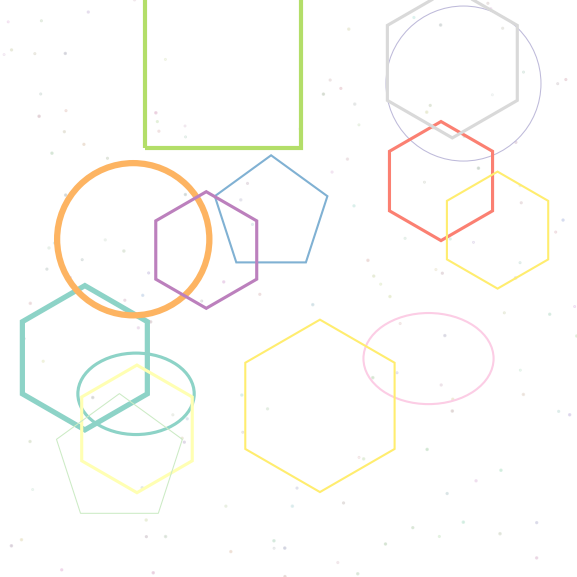[{"shape": "hexagon", "thickness": 2.5, "radius": 0.62, "center": [0.147, 0.38]}, {"shape": "oval", "thickness": 1.5, "radius": 0.5, "center": [0.236, 0.317]}, {"shape": "hexagon", "thickness": 1.5, "radius": 0.55, "center": [0.237, 0.256]}, {"shape": "circle", "thickness": 0.5, "radius": 0.67, "center": [0.803, 0.854]}, {"shape": "hexagon", "thickness": 1.5, "radius": 0.52, "center": [0.764, 0.686]}, {"shape": "pentagon", "thickness": 1, "radius": 0.51, "center": [0.469, 0.628]}, {"shape": "circle", "thickness": 3, "radius": 0.66, "center": [0.231, 0.585]}, {"shape": "square", "thickness": 2, "radius": 0.67, "center": [0.387, 0.877]}, {"shape": "oval", "thickness": 1, "radius": 0.56, "center": [0.742, 0.378]}, {"shape": "hexagon", "thickness": 1.5, "radius": 0.65, "center": [0.783, 0.89]}, {"shape": "hexagon", "thickness": 1.5, "radius": 0.5, "center": [0.357, 0.566]}, {"shape": "pentagon", "thickness": 0.5, "radius": 0.57, "center": [0.207, 0.203]}, {"shape": "hexagon", "thickness": 1, "radius": 0.75, "center": [0.554, 0.296]}, {"shape": "hexagon", "thickness": 1, "radius": 0.51, "center": [0.862, 0.601]}]